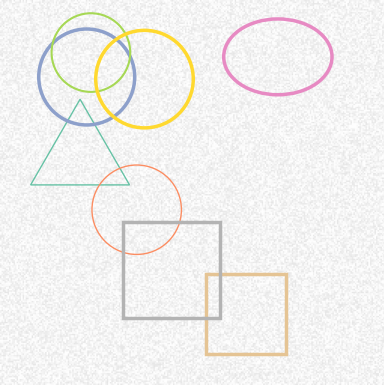[{"shape": "triangle", "thickness": 1, "radius": 0.74, "center": [0.208, 0.594]}, {"shape": "circle", "thickness": 1, "radius": 0.58, "center": [0.355, 0.455]}, {"shape": "circle", "thickness": 2.5, "radius": 0.62, "center": [0.225, 0.8]}, {"shape": "oval", "thickness": 2.5, "radius": 0.7, "center": [0.722, 0.852]}, {"shape": "circle", "thickness": 1.5, "radius": 0.51, "center": [0.236, 0.863]}, {"shape": "circle", "thickness": 2.5, "radius": 0.63, "center": [0.375, 0.795]}, {"shape": "square", "thickness": 2.5, "radius": 0.52, "center": [0.64, 0.184]}, {"shape": "square", "thickness": 2.5, "radius": 0.63, "center": [0.445, 0.299]}]